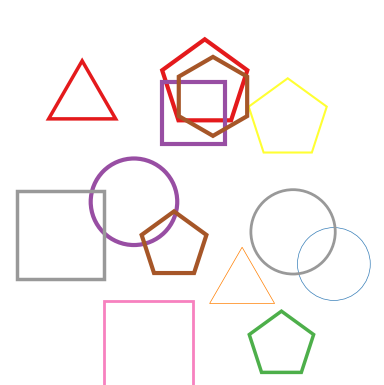[{"shape": "triangle", "thickness": 2.5, "radius": 0.5, "center": [0.213, 0.741]}, {"shape": "pentagon", "thickness": 3, "radius": 0.58, "center": [0.532, 0.782]}, {"shape": "circle", "thickness": 0.5, "radius": 0.47, "center": [0.867, 0.314]}, {"shape": "pentagon", "thickness": 2.5, "radius": 0.44, "center": [0.731, 0.104]}, {"shape": "circle", "thickness": 3, "radius": 0.56, "center": [0.348, 0.476]}, {"shape": "square", "thickness": 3, "radius": 0.41, "center": [0.502, 0.707]}, {"shape": "triangle", "thickness": 0.5, "radius": 0.49, "center": [0.629, 0.26]}, {"shape": "pentagon", "thickness": 1.5, "radius": 0.53, "center": [0.747, 0.69]}, {"shape": "hexagon", "thickness": 3, "radius": 0.51, "center": [0.553, 0.75]}, {"shape": "pentagon", "thickness": 3, "radius": 0.44, "center": [0.452, 0.362]}, {"shape": "square", "thickness": 2, "radius": 0.58, "center": [0.386, 0.101]}, {"shape": "square", "thickness": 2.5, "radius": 0.57, "center": [0.157, 0.389]}, {"shape": "circle", "thickness": 2, "radius": 0.55, "center": [0.761, 0.398]}]